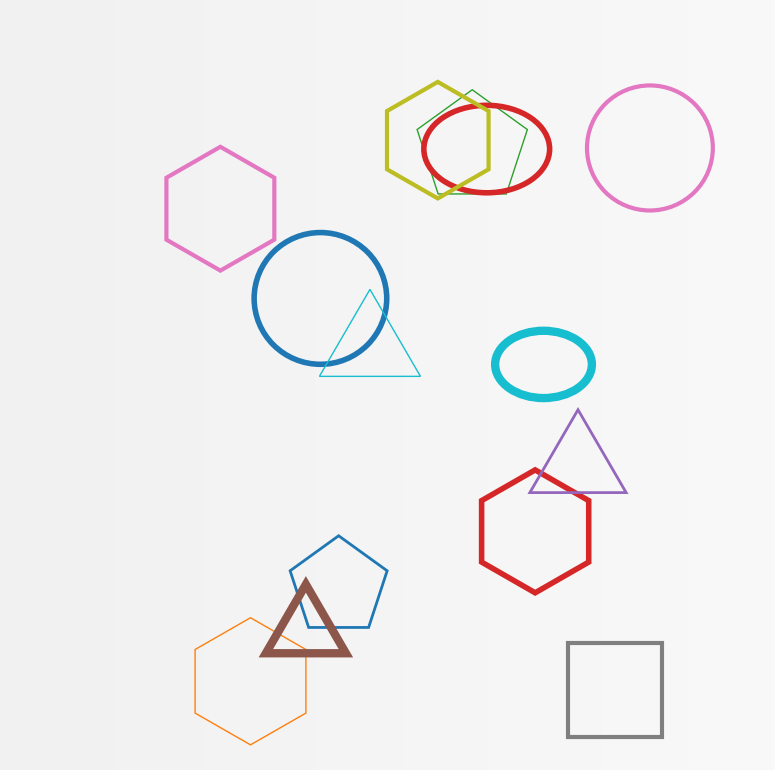[{"shape": "pentagon", "thickness": 1, "radius": 0.33, "center": [0.437, 0.238]}, {"shape": "circle", "thickness": 2, "radius": 0.43, "center": [0.413, 0.612]}, {"shape": "hexagon", "thickness": 0.5, "radius": 0.41, "center": [0.323, 0.115]}, {"shape": "pentagon", "thickness": 0.5, "radius": 0.37, "center": [0.609, 0.809]}, {"shape": "oval", "thickness": 2, "radius": 0.41, "center": [0.628, 0.806]}, {"shape": "hexagon", "thickness": 2, "radius": 0.4, "center": [0.691, 0.31]}, {"shape": "triangle", "thickness": 1, "radius": 0.36, "center": [0.746, 0.396]}, {"shape": "triangle", "thickness": 3, "radius": 0.3, "center": [0.395, 0.181]}, {"shape": "circle", "thickness": 1.5, "radius": 0.41, "center": [0.839, 0.808]}, {"shape": "hexagon", "thickness": 1.5, "radius": 0.4, "center": [0.284, 0.729]}, {"shape": "square", "thickness": 1.5, "radius": 0.3, "center": [0.794, 0.104]}, {"shape": "hexagon", "thickness": 1.5, "radius": 0.38, "center": [0.565, 0.818]}, {"shape": "triangle", "thickness": 0.5, "radius": 0.38, "center": [0.477, 0.549]}, {"shape": "oval", "thickness": 3, "radius": 0.31, "center": [0.701, 0.527]}]